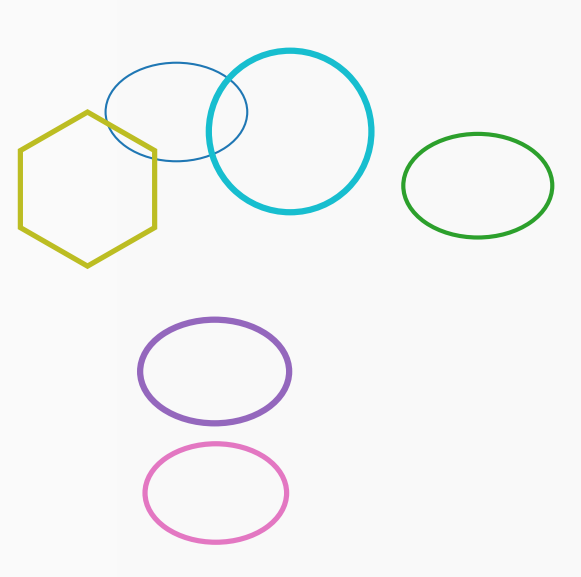[{"shape": "oval", "thickness": 1, "radius": 0.61, "center": [0.304, 0.805]}, {"shape": "oval", "thickness": 2, "radius": 0.64, "center": [0.822, 0.678]}, {"shape": "oval", "thickness": 3, "radius": 0.64, "center": [0.369, 0.356]}, {"shape": "oval", "thickness": 2.5, "radius": 0.61, "center": [0.371, 0.145]}, {"shape": "hexagon", "thickness": 2.5, "radius": 0.67, "center": [0.151, 0.672]}, {"shape": "circle", "thickness": 3, "radius": 0.7, "center": [0.499, 0.771]}]